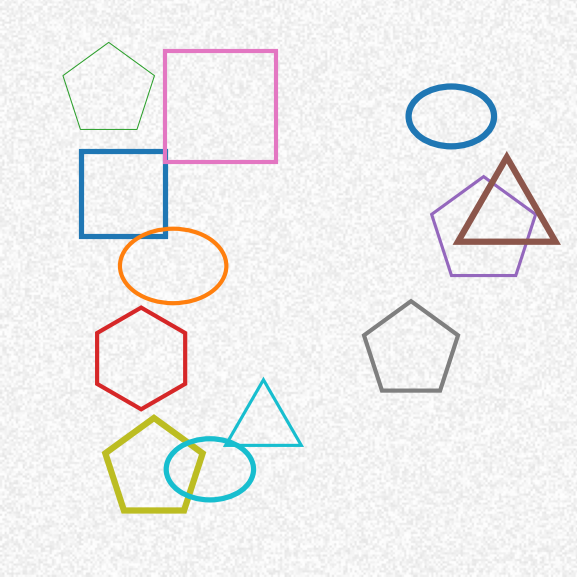[{"shape": "square", "thickness": 2.5, "radius": 0.36, "center": [0.213, 0.664]}, {"shape": "oval", "thickness": 3, "radius": 0.37, "center": [0.782, 0.798]}, {"shape": "oval", "thickness": 2, "radius": 0.46, "center": [0.3, 0.539]}, {"shape": "pentagon", "thickness": 0.5, "radius": 0.42, "center": [0.188, 0.842]}, {"shape": "hexagon", "thickness": 2, "radius": 0.44, "center": [0.244, 0.378]}, {"shape": "pentagon", "thickness": 1.5, "radius": 0.47, "center": [0.837, 0.599]}, {"shape": "triangle", "thickness": 3, "radius": 0.49, "center": [0.878, 0.629]}, {"shape": "square", "thickness": 2, "radius": 0.48, "center": [0.382, 0.815]}, {"shape": "pentagon", "thickness": 2, "radius": 0.43, "center": [0.712, 0.392]}, {"shape": "pentagon", "thickness": 3, "radius": 0.44, "center": [0.267, 0.187]}, {"shape": "triangle", "thickness": 1.5, "radius": 0.38, "center": [0.456, 0.266]}, {"shape": "oval", "thickness": 2.5, "radius": 0.38, "center": [0.363, 0.186]}]